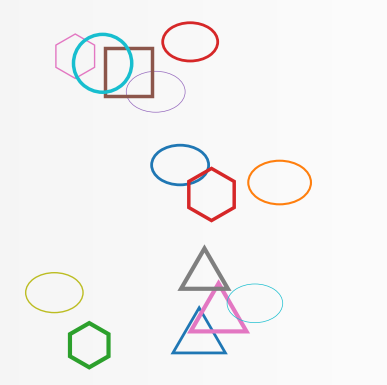[{"shape": "oval", "thickness": 2, "radius": 0.37, "center": [0.465, 0.571]}, {"shape": "triangle", "thickness": 2, "radius": 0.39, "center": [0.514, 0.122]}, {"shape": "oval", "thickness": 1.5, "radius": 0.4, "center": [0.722, 0.526]}, {"shape": "hexagon", "thickness": 3, "radius": 0.29, "center": [0.23, 0.103]}, {"shape": "oval", "thickness": 2, "radius": 0.35, "center": [0.491, 0.891]}, {"shape": "hexagon", "thickness": 2.5, "radius": 0.34, "center": [0.546, 0.495]}, {"shape": "oval", "thickness": 0.5, "radius": 0.38, "center": [0.402, 0.762]}, {"shape": "square", "thickness": 2.5, "radius": 0.31, "center": [0.332, 0.813]}, {"shape": "hexagon", "thickness": 1, "radius": 0.29, "center": [0.194, 0.854]}, {"shape": "triangle", "thickness": 3, "radius": 0.42, "center": [0.564, 0.181]}, {"shape": "triangle", "thickness": 3, "radius": 0.35, "center": [0.528, 0.285]}, {"shape": "oval", "thickness": 1, "radius": 0.37, "center": [0.14, 0.24]}, {"shape": "oval", "thickness": 0.5, "radius": 0.36, "center": [0.658, 0.212]}, {"shape": "circle", "thickness": 2.5, "radius": 0.38, "center": [0.265, 0.836]}]